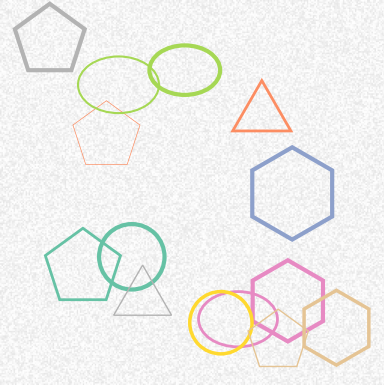[{"shape": "pentagon", "thickness": 2, "radius": 0.51, "center": [0.215, 0.304]}, {"shape": "circle", "thickness": 3, "radius": 0.42, "center": [0.342, 0.333]}, {"shape": "pentagon", "thickness": 0.5, "radius": 0.46, "center": [0.277, 0.647]}, {"shape": "triangle", "thickness": 2, "radius": 0.44, "center": [0.68, 0.704]}, {"shape": "hexagon", "thickness": 3, "radius": 0.6, "center": [0.759, 0.498]}, {"shape": "oval", "thickness": 2, "radius": 0.51, "center": [0.618, 0.171]}, {"shape": "hexagon", "thickness": 3, "radius": 0.53, "center": [0.748, 0.219]}, {"shape": "oval", "thickness": 1.5, "radius": 0.53, "center": [0.308, 0.78]}, {"shape": "oval", "thickness": 3, "radius": 0.46, "center": [0.48, 0.818]}, {"shape": "circle", "thickness": 2.5, "radius": 0.4, "center": [0.574, 0.162]}, {"shape": "pentagon", "thickness": 1, "radius": 0.41, "center": [0.723, 0.115]}, {"shape": "hexagon", "thickness": 2.5, "radius": 0.49, "center": [0.874, 0.149]}, {"shape": "pentagon", "thickness": 3, "radius": 0.48, "center": [0.129, 0.895]}, {"shape": "triangle", "thickness": 1, "radius": 0.43, "center": [0.37, 0.225]}]